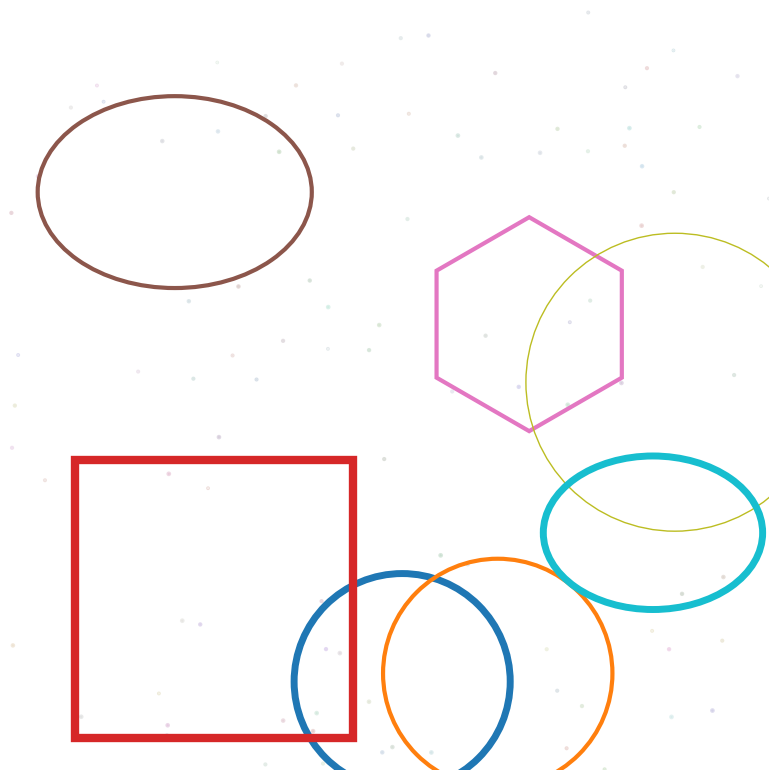[{"shape": "circle", "thickness": 2.5, "radius": 0.7, "center": [0.522, 0.115]}, {"shape": "circle", "thickness": 1.5, "radius": 0.74, "center": [0.646, 0.125]}, {"shape": "square", "thickness": 3, "radius": 0.9, "center": [0.277, 0.222]}, {"shape": "oval", "thickness": 1.5, "radius": 0.89, "center": [0.227, 0.751]}, {"shape": "hexagon", "thickness": 1.5, "radius": 0.69, "center": [0.687, 0.579]}, {"shape": "circle", "thickness": 0.5, "radius": 0.97, "center": [0.876, 0.504]}, {"shape": "oval", "thickness": 2.5, "radius": 0.71, "center": [0.848, 0.308]}]